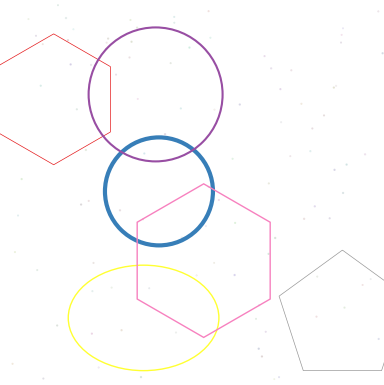[{"shape": "hexagon", "thickness": 0.5, "radius": 0.85, "center": [0.139, 0.742]}, {"shape": "circle", "thickness": 3, "radius": 0.7, "center": [0.413, 0.503]}, {"shape": "circle", "thickness": 1.5, "radius": 0.87, "center": [0.404, 0.755]}, {"shape": "oval", "thickness": 1, "radius": 0.98, "center": [0.373, 0.174]}, {"shape": "hexagon", "thickness": 1, "radius": 1.0, "center": [0.529, 0.323]}, {"shape": "pentagon", "thickness": 0.5, "radius": 0.87, "center": [0.889, 0.177]}]